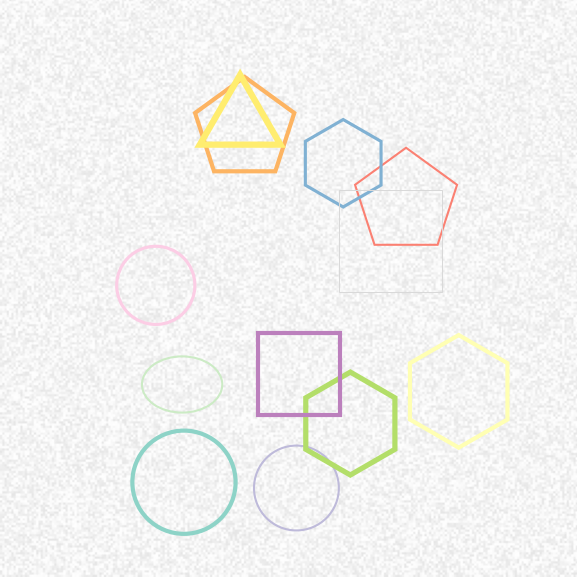[{"shape": "circle", "thickness": 2, "radius": 0.45, "center": [0.319, 0.164]}, {"shape": "hexagon", "thickness": 2, "radius": 0.49, "center": [0.794, 0.321]}, {"shape": "circle", "thickness": 1, "radius": 0.37, "center": [0.513, 0.154]}, {"shape": "pentagon", "thickness": 1, "radius": 0.46, "center": [0.703, 0.65]}, {"shape": "hexagon", "thickness": 1.5, "radius": 0.38, "center": [0.594, 0.716]}, {"shape": "pentagon", "thickness": 2, "radius": 0.45, "center": [0.424, 0.776]}, {"shape": "hexagon", "thickness": 2.5, "radius": 0.45, "center": [0.607, 0.266]}, {"shape": "circle", "thickness": 1.5, "radius": 0.34, "center": [0.27, 0.505]}, {"shape": "square", "thickness": 0.5, "radius": 0.44, "center": [0.676, 0.582]}, {"shape": "square", "thickness": 2, "radius": 0.35, "center": [0.518, 0.351]}, {"shape": "oval", "thickness": 1, "radius": 0.35, "center": [0.315, 0.333]}, {"shape": "triangle", "thickness": 3, "radius": 0.4, "center": [0.416, 0.789]}]